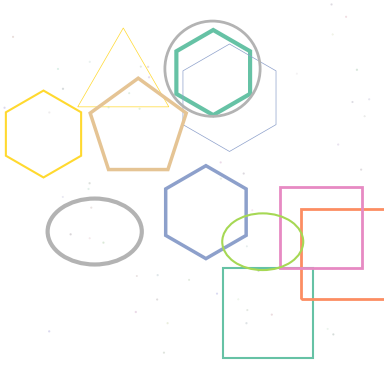[{"shape": "square", "thickness": 1.5, "radius": 0.59, "center": [0.696, 0.187]}, {"shape": "hexagon", "thickness": 3, "radius": 0.55, "center": [0.554, 0.812]}, {"shape": "square", "thickness": 2, "radius": 0.59, "center": [0.898, 0.341]}, {"shape": "hexagon", "thickness": 2.5, "radius": 0.6, "center": [0.535, 0.449]}, {"shape": "hexagon", "thickness": 0.5, "radius": 0.7, "center": [0.596, 0.746]}, {"shape": "square", "thickness": 2, "radius": 0.53, "center": [0.834, 0.409]}, {"shape": "oval", "thickness": 1.5, "radius": 0.53, "center": [0.682, 0.372]}, {"shape": "triangle", "thickness": 0.5, "radius": 0.68, "center": [0.32, 0.791]}, {"shape": "hexagon", "thickness": 1.5, "radius": 0.56, "center": [0.113, 0.652]}, {"shape": "pentagon", "thickness": 2.5, "radius": 0.66, "center": [0.359, 0.666]}, {"shape": "oval", "thickness": 3, "radius": 0.61, "center": [0.246, 0.399]}, {"shape": "circle", "thickness": 2, "radius": 0.62, "center": [0.552, 0.822]}]